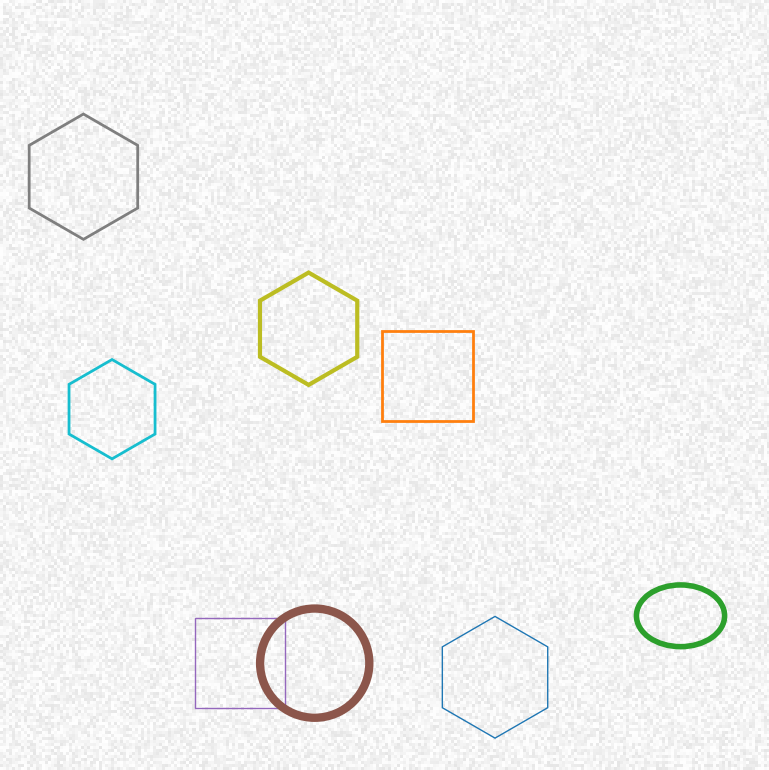[{"shape": "hexagon", "thickness": 0.5, "radius": 0.4, "center": [0.643, 0.12]}, {"shape": "square", "thickness": 1, "radius": 0.29, "center": [0.555, 0.512]}, {"shape": "oval", "thickness": 2, "radius": 0.29, "center": [0.884, 0.2]}, {"shape": "square", "thickness": 0.5, "radius": 0.29, "center": [0.311, 0.139]}, {"shape": "circle", "thickness": 3, "radius": 0.35, "center": [0.409, 0.139]}, {"shape": "hexagon", "thickness": 1, "radius": 0.41, "center": [0.108, 0.771]}, {"shape": "hexagon", "thickness": 1.5, "radius": 0.36, "center": [0.401, 0.573]}, {"shape": "hexagon", "thickness": 1, "radius": 0.32, "center": [0.146, 0.469]}]